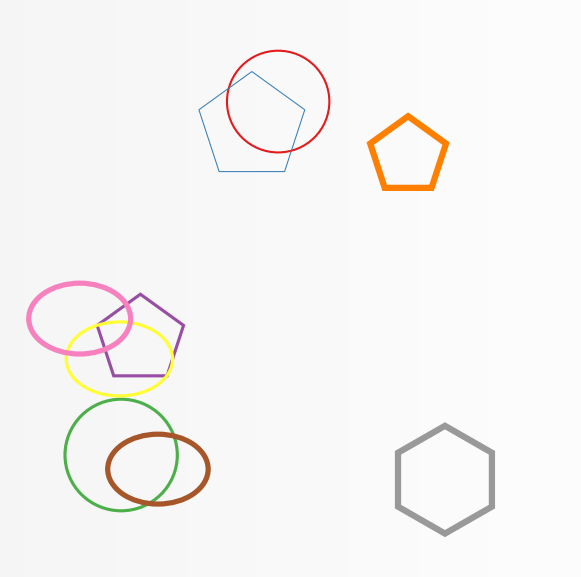[{"shape": "circle", "thickness": 1, "radius": 0.44, "center": [0.479, 0.823]}, {"shape": "pentagon", "thickness": 0.5, "radius": 0.48, "center": [0.433, 0.779]}, {"shape": "circle", "thickness": 1.5, "radius": 0.48, "center": [0.208, 0.211]}, {"shape": "pentagon", "thickness": 1.5, "radius": 0.39, "center": [0.242, 0.412]}, {"shape": "pentagon", "thickness": 3, "radius": 0.34, "center": [0.702, 0.729]}, {"shape": "oval", "thickness": 1.5, "radius": 0.46, "center": [0.205, 0.378]}, {"shape": "oval", "thickness": 2.5, "radius": 0.43, "center": [0.272, 0.187]}, {"shape": "oval", "thickness": 2.5, "radius": 0.44, "center": [0.137, 0.447]}, {"shape": "hexagon", "thickness": 3, "radius": 0.47, "center": [0.766, 0.168]}]